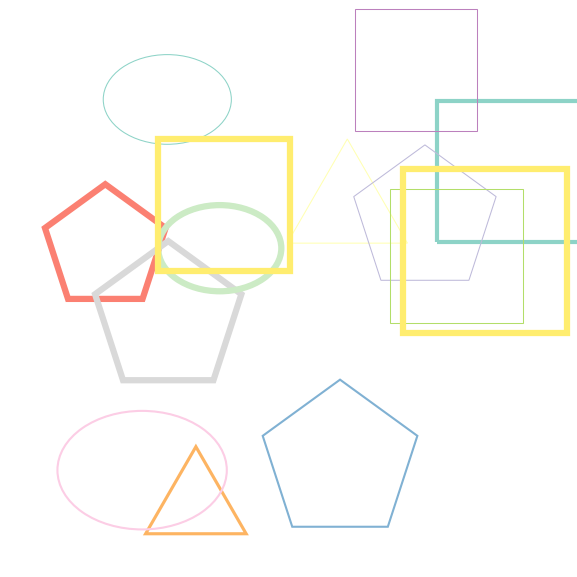[{"shape": "square", "thickness": 2, "radius": 0.61, "center": [0.879, 0.703]}, {"shape": "oval", "thickness": 0.5, "radius": 0.55, "center": [0.29, 0.827]}, {"shape": "triangle", "thickness": 0.5, "radius": 0.6, "center": [0.601, 0.638]}, {"shape": "pentagon", "thickness": 0.5, "radius": 0.65, "center": [0.736, 0.619]}, {"shape": "pentagon", "thickness": 3, "radius": 0.55, "center": [0.182, 0.57]}, {"shape": "pentagon", "thickness": 1, "radius": 0.7, "center": [0.589, 0.201]}, {"shape": "triangle", "thickness": 1.5, "radius": 0.5, "center": [0.339, 0.125]}, {"shape": "square", "thickness": 0.5, "radius": 0.58, "center": [0.791, 0.556]}, {"shape": "oval", "thickness": 1, "radius": 0.73, "center": [0.246, 0.185]}, {"shape": "pentagon", "thickness": 3, "radius": 0.67, "center": [0.291, 0.449]}, {"shape": "square", "thickness": 0.5, "radius": 0.53, "center": [0.72, 0.878]}, {"shape": "oval", "thickness": 3, "radius": 0.53, "center": [0.381, 0.569]}, {"shape": "square", "thickness": 3, "radius": 0.71, "center": [0.84, 0.564]}, {"shape": "square", "thickness": 3, "radius": 0.57, "center": [0.387, 0.644]}]